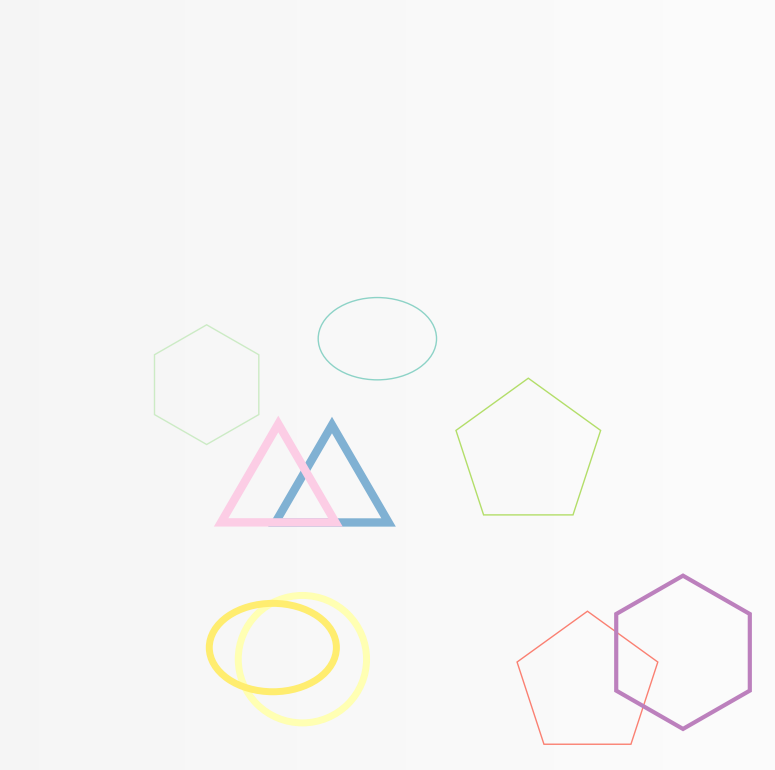[{"shape": "oval", "thickness": 0.5, "radius": 0.38, "center": [0.487, 0.56]}, {"shape": "circle", "thickness": 2.5, "radius": 0.41, "center": [0.39, 0.144]}, {"shape": "pentagon", "thickness": 0.5, "radius": 0.48, "center": [0.758, 0.111]}, {"shape": "triangle", "thickness": 3, "radius": 0.42, "center": [0.428, 0.364]}, {"shape": "pentagon", "thickness": 0.5, "radius": 0.49, "center": [0.682, 0.411]}, {"shape": "triangle", "thickness": 3, "radius": 0.43, "center": [0.359, 0.364]}, {"shape": "hexagon", "thickness": 1.5, "radius": 0.5, "center": [0.881, 0.153]}, {"shape": "hexagon", "thickness": 0.5, "radius": 0.39, "center": [0.267, 0.5]}, {"shape": "oval", "thickness": 2.5, "radius": 0.41, "center": [0.352, 0.159]}]